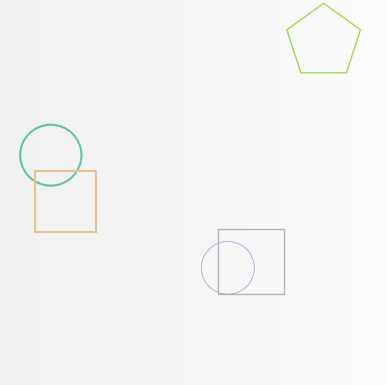[{"shape": "circle", "thickness": 1.5, "radius": 0.4, "center": [0.131, 0.597]}, {"shape": "circle", "thickness": 0.5, "radius": 0.34, "center": [0.588, 0.304]}, {"shape": "pentagon", "thickness": 1, "radius": 0.5, "center": [0.835, 0.892]}, {"shape": "square", "thickness": 1.5, "radius": 0.39, "center": [0.168, 0.477]}, {"shape": "square", "thickness": 1, "radius": 0.42, "center": [0.648, 0.32]}]